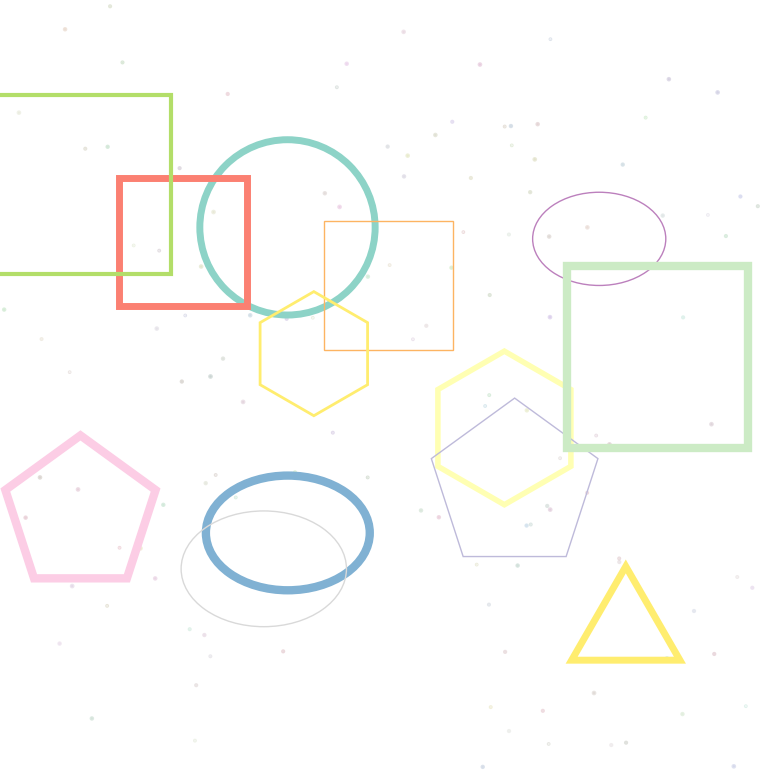[{"shape": "circle", "thickness": 2.5, "radius": 0.57, "center": [0.373, 0.705]}, {"shape": "hexagon", "thickness": 2, "radius": 0.5, "center": [0.655, 0.444]}, {"shape": "pentagon", "thickness": 0.5, "radius": 0.57, "center": [0.668, 0.369]}, {"shape": "square", "thickness": 2.5, "radius": 0.42, "center": [0.237, 0.685]}, {"shape": "oval", "thickness": 3, "radius": 0.53, "center": [0.374, 0.308]}, {"shape": "square", "thickness": 0.5, "radius": 0.42, "center": [0.505, 0.629]}, {"shape": "square", "thickness": 1.5, "radius": 0.58, "center": [0.106, 0.76]}, {"shape": "pentagon", "thickness": 3, "radius": 0.51, "center": [0.104, 0.332]}, {"shape": "oval", "thickness": 0.5, "radius": 0.54, "center": [0.343, 0.261]}, {"shape": "oval", "thickness": 0.5, "radius": 0.43, "center": [0.778, 0.69]}, {"shape": "square", "thickness": 3, "radius": 0.59, "center": [0.854, 0.536]}, {"shape": "hexagon", "thickness": 1, "radius": 0.4, "center": [0.408, 0.541]}, {"shape": "triangle", "thickness": 2.5, "radius": 0.41, "center": [0.813, 0.183]}]